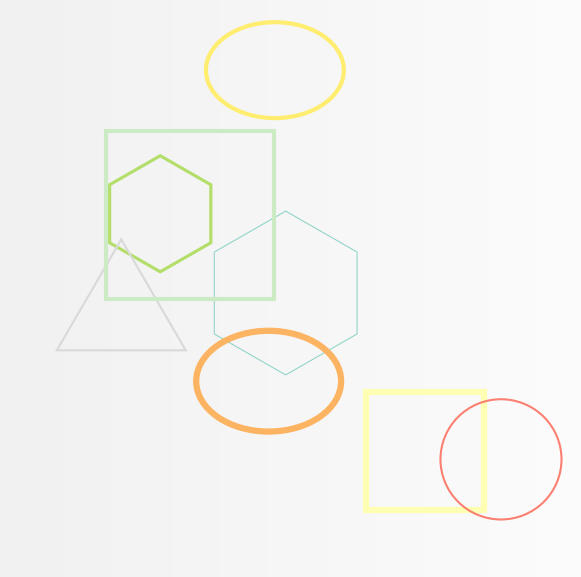[{"shape": "hexagon", "thickness": 0.5, "radius": 0.71, "center": [0.491, 0.492]}, {"shape": "square", "thickness": 3, "radius": 0.51, "center": [0.731, 0.218]}, {"shape": "circle", "thickness": 1, "radius": 0.52, "center": [0.862, 0.204]}, {"shape": "oval", "thickness": 3, "radius": 0.62, "center": [0.462, 0.339]}, {"shape": "hexagon", "thickness": 1.5, "radius": 0.5, "center": [0.276, 0.629]}, {"shape": "triangle", "thickness": 1, "radius": 0.64, "center": [0.209, 0.457]}, {"shape": "square", "thickness": 2, "radius": 0.72, "center": [0.327, 0.627]}, {"shape": "oval", "thickness": 2, "radius": 0.59, "center": [0.473, 0.878]}]